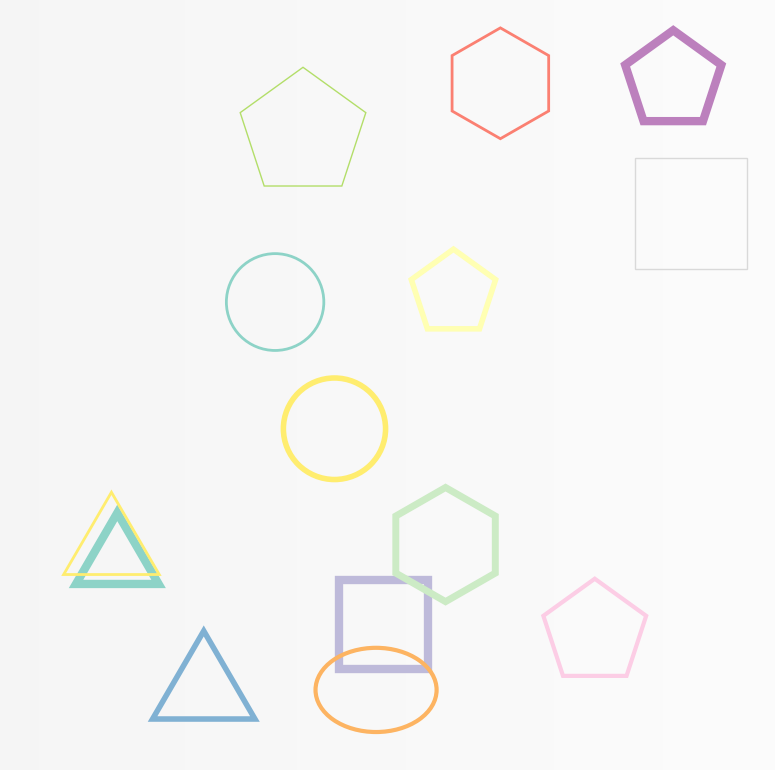[{"shape": "triangle", "thickness": 3, "radius": 0.31, "center": [0.151, 0.272]}, {"shape": "circle", "thickness": 1, "radius": 0.31, "center": [0.355, 0.608]}, {"shape": "pentagon", "thickness": 2, "radius": 0.29, "center": [0.585, 0.619]}, {"shape": "square", "thickness": 3, "radius": 0.29, "center": [0.495, 0.189]}, {"shape": "hexagon", "thickness": 1, "radius": 0.36, "center": [0.646, 0.892]}, {"shape": "triangle", "thickness": 2, "radius": 0.38, "center": [0.263, 0.104]}, {"shape": "oval", "thickness": 1.5, "radius": 0.39, "center": [0.485, 0.104]}, {"shape": "pentagon", "thickness": 0.5, "radius": 0.43, "center": [0.391, 0.827]}, {"shape": "pentagon", "thickness": 1.5, "radius": 0.35, "center": [0.767, 0.179]}, {"shape": "square", "thickness": 0.5, "radius": 0.36, "center": [0.892, 0.723]}, {"shape": "pentagon", "thickness": 3, "radius": 0.33, "center": [0.869, 0.895]}, {"shape": "hexagon", "thickness": 2.5, "radius": 0.37, "center": [0.575, 0.293]}, {"shape": "circle", "thickness": 2, "radius": 0.33, "center": [0.432, 0.443]}, {"shape": "triangle", "thickness": 1, "radius": 0.36, "center": [0.144, 0.289]}]